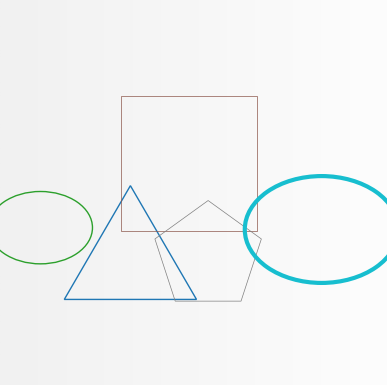[{"shape": "triangle", "thickness": 1, "radius": 0.98, "center": [0.337, 0.321]}, {"shape": "oval", "thickness": 1, "radius": 0.67, "center": [0.104, 0.409]}, {"shape": "square", "thickness": 0.5, "radius": 0.88, "center": [0.488, 0.576]}, {"shape": "pentagon", "thickness": 0.5, "radius": 0.72, "center": [0.537, 0.335]}, {"shape": "oval", "thickness": 3, "radius": 0.99, "center": [0.83, 0.404]}]